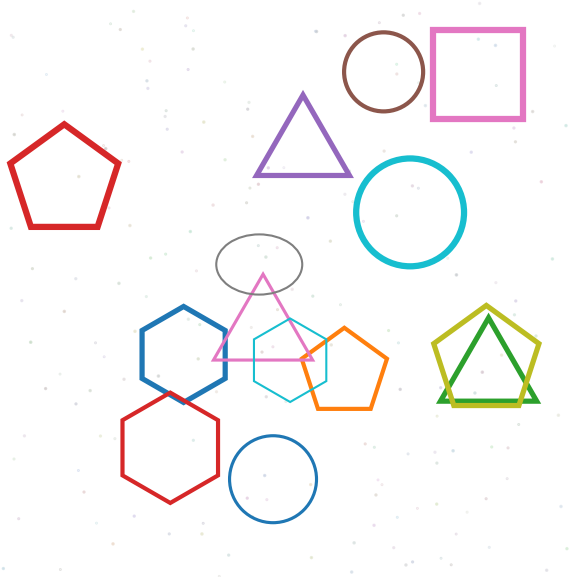[{"shape": "circle", "thickness": 1.5, "radius": 0.38, "center": [0.473, 0.169]}, {"shape": "hexagon", "thickness": 2.5, "radius": 0.42, "center": [0.318, 0.385]}, {"shape": "pentagon", "thickness": 2, "radius": 0.39, "center": [0.596, 0.354]}, {"shape": "triangle", "thickness": 2.5, "radius": 0.48, "center": [0.846, 0.353]}, {"shape": "hexagon", "thickness": 2, "radius": 0.48, "center": [0.295, 0.224]}, {"shape": "pentagon", "thickness": 3, "radius": 0.49, "center": [0.111, 0.686]}, {"shape": "triangle", "thickness": 2.5, "radius": 0.46, "center": [0.525, 0.742]}, {"shape": "circle", "thickness": 2, "radius": 0.34, "center": [0.664, 0.875]}, {"shape": "triangle", "thickness": 1.5, "radius": 0.5, "center": [0.456, 0.425]}, {"shape": "square", "thickness": 3, "radius": 0.39, "center": [0.828, 0.87]}, {"shape": "oval", "thickness": 1, "radius": 0.37, "center": [0.449, 0.541]}, {"shape": "pentagon", "thickness": 2.5, "radius": 0.48, "center": [0.842, 0.374]}, {"shape": "circle", "thickness": 3, "radius": 0.47, "center": [0.71, 0.631]}, {"shape": "hexagon", "thickness": 1, "radius": 0.36, "center": [0.502, 0.375]}]